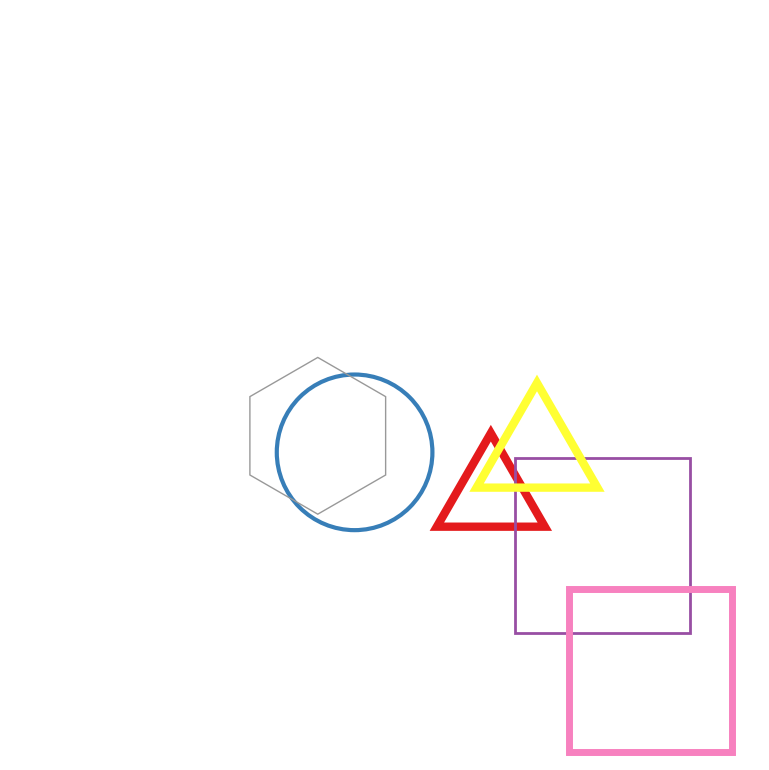[{"shape": "triangle", "thickness": 3, "radius": 0.4, "center": [0.637, 0.356]}, {"shape": "circle", "thickness": 1.5, "radius": 0.51, "center": [0.461, 0.413]}, {"shape": "square", "thickness": 1, "radius": 0.57, "center": [0.782, 0.292]}, {"shape": "triangle", "thickness": 3, "radius": 0.45, "center": [0.697, 0.412]}, {"shape": "square", "thickness": 2.5, "radius": 0.53, "center": [0.845, 0.129]}, {"shape": "hexagon", "thickness": 0.5, "radius": 0.51, "center": [0.413, 0.434]}]